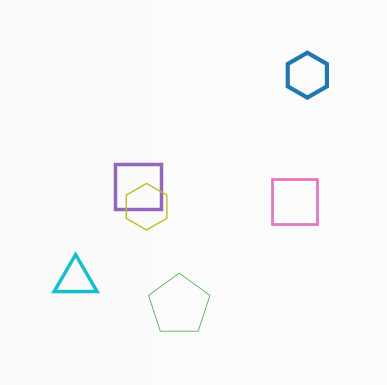[{"shape": "hexagon", "thickness": 3, "radius": 0.29, "center": [0.793, 0.805]}, {"shape": "pentagon", "thickness": 0.5, "radius": 0.42, "center": [0.463, 0.207]}, {"shape": "square", "thickness": 2.5, "radius": 0.3, "center": [0.357, 0.516]}, {"shape": "square", "thickness": 2, "radius": 0.29, "center": [0.76, 0.476]}, {"shape": "hexagon", "thickness": 1, "radius": 0.3, "center": [0.378, 0.463]}, {"shape": "triangle", "thickness": 2.5, "radius": 0.32, "center": [0.195, 0.275]}]